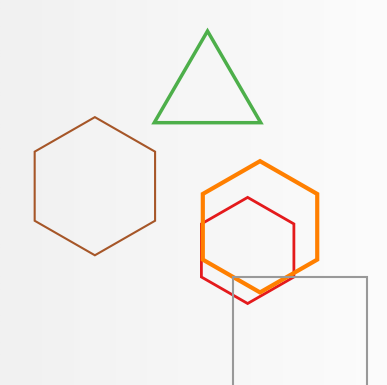[{"shape": "hexagon", "thickness": 2, "radius": 0.69, "center": [0.639, 0.349]}, {"shape": "triangle", "thickness": 2.5, "radius": 0.79, "center": [0.536, 0.761]}, {"shape": "hexagon", "thickness": 3, "radius": 0.85, "center": [0.671, 0.411]}, {"shape": "hexagon", "thickness": 1.5, "radius": 0.9, "center": [0.245, 0.516]}, {"shape": "square", "thickness": 1.5, "radius": 0.86, "center": [0.774, 0.107]}]